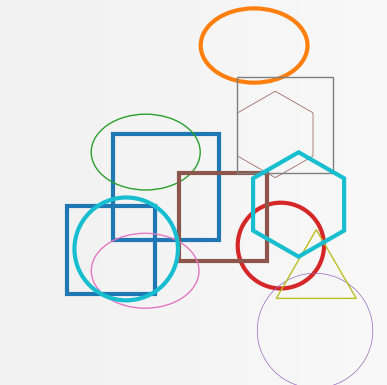[{"shape": "square", "thickness": 3, "radius": 0.68, "center": [0.429, 0.515]}, {"shape": "square", "thickness": 3, "radius": 0.57, "center": [0.286, 0.351]}, {"shape": "oval", "thickness": 3, "radius": 0.69, "center": [0.656, 0.882]}, {"shape": "oval", "thickness": 1, "radius": 0.7, "center": [0.376, 0.605]}, {"shape": "circle", "thickness": 3, "radius": 0.56, "center": [0.725, 0.362]}, {"shape": "circle", "thickness": 0.5, "radius": 0.75, "center": [0.813, 0.141]}, {"shape": "hexagon", "thickness": 0.5, "radius": 0.56, "center": [0.711, 0.651]}, {"shape": "square", "thickness": 3, "radius": 0.57, "center": [0.576, 0.436]}, {"shape": "oval", "thickness": 1, "radius": 0.69, "center": [0.375, 0.297]}, {"shape": "square", "thickness": 1, "radius": 0.62, "center": [0.735, 0.675]}, {"shape": "triangle", "thickness": 1, "radius": 0.59, "center": [0.816, 0.285]}, {"shape": "hexagon", "thickness": 3, "radius": 0.68, "center": [0.771, 0.469]}, {"shape": "circle", "thickness": 3, "radius": 0.67, "center": [0.326, 0.353]}]